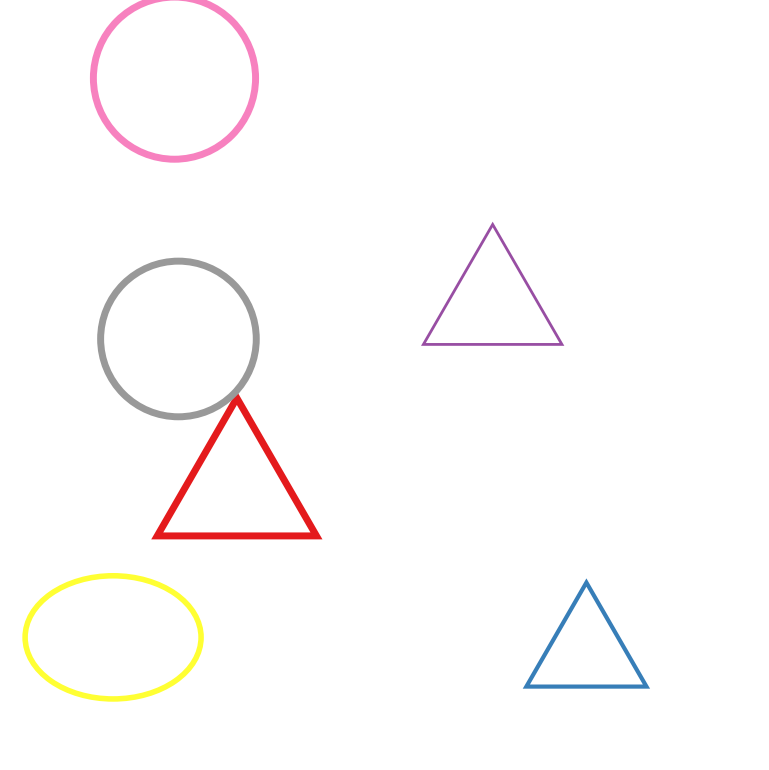[{"shape": "triangle", "thickness": 2.5, "radius": 0.6, "center": [0.308, 0.364]}, {"shape": "triangle", "thickness": 1.5, "radius": 0.45, "center": [0.762, 0.153]}, {"shape": "triangle", "thickness": 1, "radius": 0.52, "center": [0.64, 0.605]}, {"shape": "oval", "thickness": 2, "radius": 0.57, "center": [0.147, 0.172]}, {"shape": "circle", "thickness": 2.5, "radius": 0.53, "center": [0.227, 0.899]}, {"shape": "circle", "thickness": 2.5, "radius": 0.51, "center": [0.232, 0.56]}]